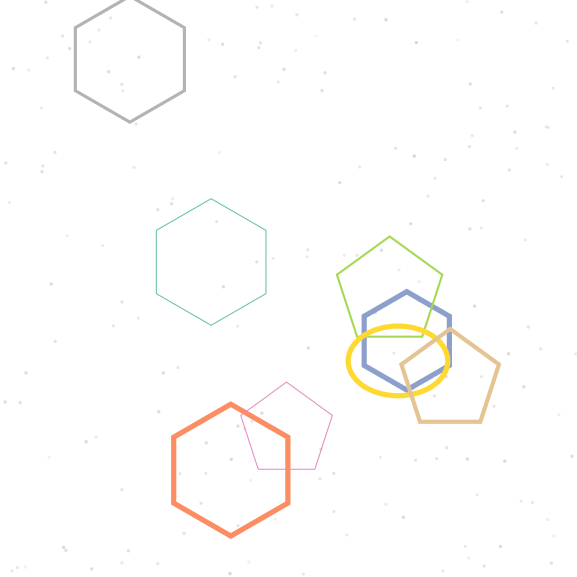[{"shape": "hexagon", "thickness": 0.5, "radius": 0.55, "center": [0.366, 0.545]}, {"shape": "hexagon", "thickness": 2.5, "radius": 0.57, "center": [0.4, 0.185]}, {"shape": "hexagon", "thickness": 2.5, "radius": 0.43, "center": [0.704, 0.409]}, {"shape": "pentagon", "thickness": 0.5, "radius": 0.42, "center": [0.496, 0.254]}, {"shape": "pentagon", "thickness": 1, "radius": 0.48, "center": [0.675, 0.494]}, {"shape": "oval", "thickness": 2.5, "radius": 0.43, "center": [0.689, 0.374]}, {"shape": "pentagon", "thickness": 2, "radius": 0.44, "center": [0.78, 0.341]}, {"shape": "hexagon", "thickness": 1.5, "radius": 0.55, "center": [0.225, 0.897]}]